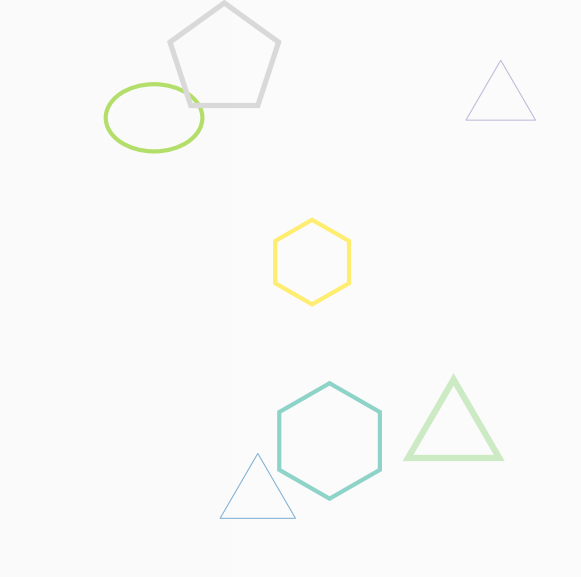[{"shape": "hexagon", "thickness": 2, "radius": 0.5, "center": [0.567, 0.236]}, {"shape": "triangle", "thickness": 0.5, "radius": 0.35, "center": [0.862, 0.826]}, {"shape": "triangle", "thickness": 0.5, "radius": 0.37, "center": [0.444, 0.139]}, {"shape": "oval", "thickness": 2, "radius": 0.42, "center": [0.265, 0.795]}, {"shape": "pentagon", "thickness": 2.5, "radius": 0.49, "center": [0.386, 0.896]}, {"shape": "triangle", "thickness": 3, "radius": 0.45, "center": [0.78, 0.251]}, {"shape": "hexagon", "thickness": 2, "radius": 0.37, "center": [0.537, 0.545]}]